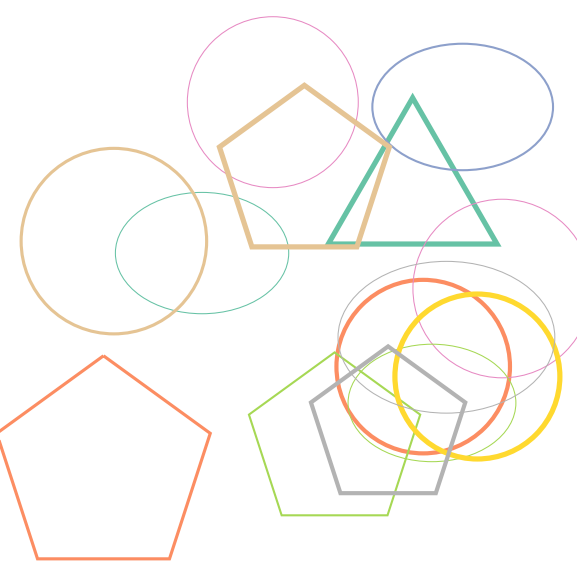[{"shape": "triangle", "thickness": 2.5, "radius": 0.84, "center": [0.715, 0.661]}, {"shape": "oval", "thickness": 0.5, "radius": 0.75, "center": [0.35, 0.561]}, {"shape": "pentagon", "thickness": 1.5, "radius": 0.97, "center": [0.179, 0.189]}, {"shape": "circle", "thickness": 2, "radius": 0.75, "center": [0.733, 0.364]}, {"shape": "oval", "thickness": 1, "radius": 0.78, "center": [0.801, 0.814]}, {"shape": "circle", "thickness": 0.5, "radius": 0.74, "center": [0.472, 0.822]}, {"shape": "circle", "thickness": 0.5, "radius": 0.77, "center": [0.87, 0.5]}, {"shape": "oval", "thickness": 0.5, "radius": 0.73, "center": [0.748, 0.301]}, {"shape": "pentagon", "thickness": 1, "radius": 0.78, "center": [0.579, 0.233]}, {"shape": "circle", "thickness": 2.5, "radius": 0.71, "center": [0.827, 0.347]}, {"shape": "circle", "thickness": 1.5, "radius": 0.8, "center": [0.197, 0.582]}, {"shape": "pentagon", "thickness": 2.5, "radius": 0.77, "center": [0.527, 0.697]}, {"shape": "pentagon", "thickness": 2, "radius": 0.7, "center": [0.672, 0.259]}, {"shape": "oval", "thickness": 0.5, "radius": 0.94, "center": [0.773, 0.415]}]